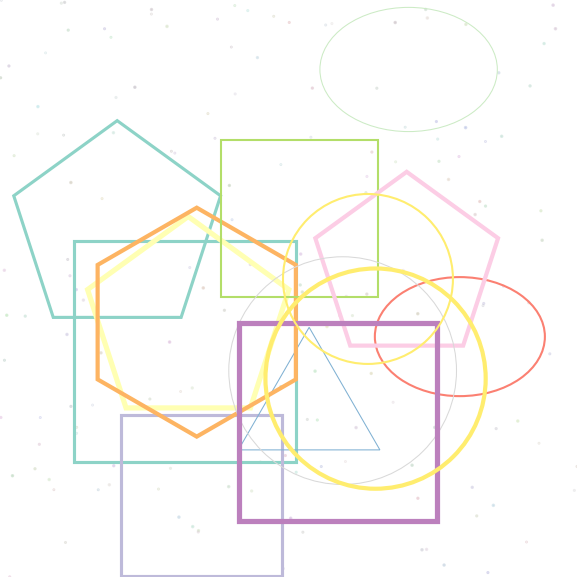[{"shape": "pentagon", "thickness": 1.5, "radius": 0.94, "center": [0.203, 0.602]}, {"shape": "square", "thickness": 1.5, "radius": 0.96, "center": [0.32, 0.39]}, {"shape": "pentagon", "thickness": 2.5, "radius": 0.92, "center": [0.326, 0.441]}, {"shape": "square", "thickness": 1.5, "radius": 0.7, "center": [0.349, 0.142]}, {"shape": "oval", "thickness": 1, "radius": 0.74, "center": [0.796, 0.416]}, {"shape": "triangle", "thickness": 0.5, "radius": 0.71, "center": [0.535, 0.291]}, {"shape": "hexagon", "thickness": 2, "radius": 0.99, "center": [0.341, 0.441]}, {"shape": "square", "thickness": 1, "radius": 0.68, "center": [0.518, 0.621]}, {"shape": "pentagon", "thickness": 2, "radius": 0.83, "center": [0.704, 0.535]}, {"shape": "circle", "thickness": 0.5, "radius": 0.99, "center": [0.593, 0.357]}, {"shape": "square", "thickness": 2.5, "radius": 0.86, "center": [0.585, 0.268]}, {"shape": "oval", "thickness": 0.5, "radius": 0.77, "center": [0.708, 0.879]}, {"shape": "circle", "thickness": 1, "radius": 0.74, "center": [0.637, 0.516]}, {"shape": "circle", "thickness": 2, "radius": 0.95, "center": [0.65, 0.344]}]